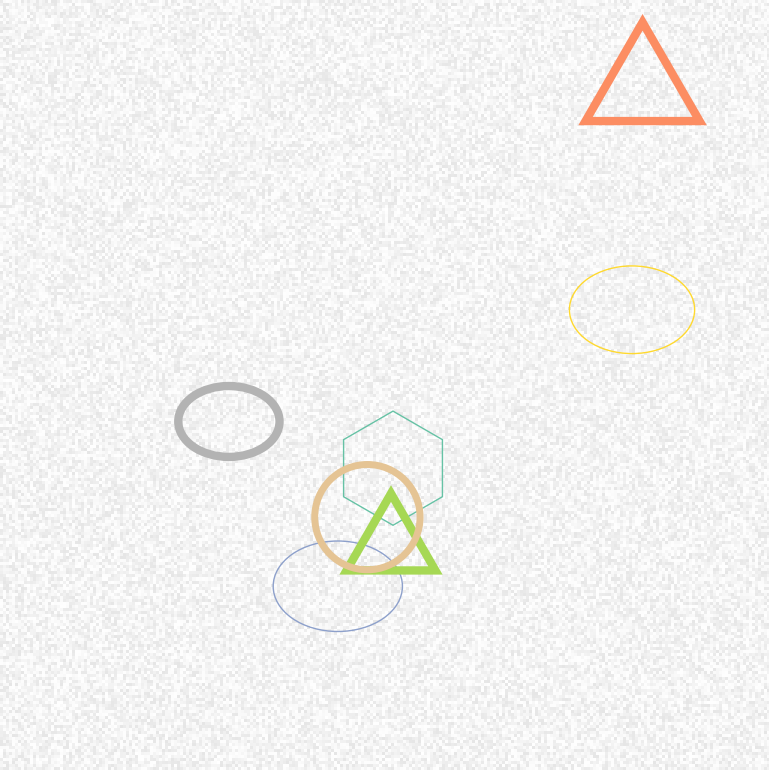[{"shape": "hexagon", "thickness": 0.5, "radius": 0.37, "center": [0.51, 0.392]}, {"shape": "triangle", "thickness": 3, "radius": 0.43, "center": [0.835, 0.886]}, {"shape": "oval", "thickness": 0.5, "radius": 0.42, "center": [0.439, 0.239]}, {"shape": "triangle", "thickness": 3, "radius": 0.33, "center": [0.508, 0.292]}, {"shape": "oval", "thickness": 0.5, "radius": 0.41, "center": [0.821, 0.598]}, {"shape": "circle", "thickness": 2.5, "radius": 0.34, "center": [0.477, 0.328]}, {"shape": "oval", "thickness": 3, "radius": 0.33, "center": [0.297, 0.453]}]